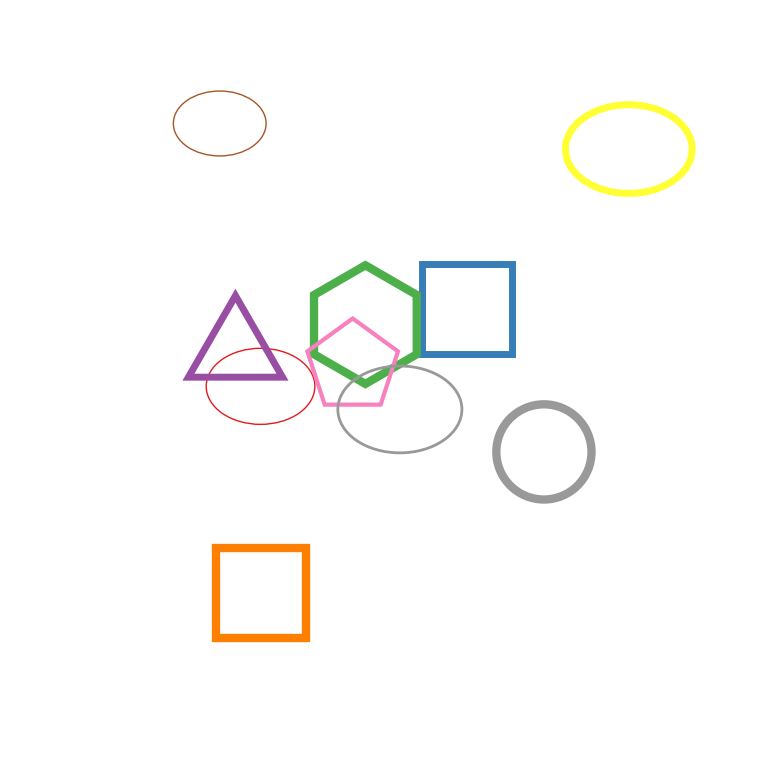[{"shape": "oval", "thickness": 0.5, "radius": 0.35, "center": [0.338, 0.498]}, {"shape": "square", "thickness": 2.5, "radius": 0.29, "center": [0.607, 0.599]}, {"shape": "hexagon", "thickness": 3, "radius": 0.39, "center": [0.475, 0.578]}, {"shape": "triangle", "thickness": 2.5, "radius": 0.35, "center": [0.306, 0.545]}, {"shape": "square", "thickness": 3, "radius": 0.29, "center": [0.339, 0.23]}, {"shape": "oval", "thickness": 2.5, "radius": 0.41, "center": [0.817, 0.806]}, {"shape": "oval", "thickness": 0.5, "radius": 0.3, "center": [0.285, 0.84]}, {"shape": "pentagon", "thickness": 1.5, "radius": 0.31, "center": [0.458, 0.525]}, {"shape": "circle", "thickness": 3, "radius": 0.31, "center": [0.706, 0.413]}, {"shape": "oval", "thickness": 1, "radius": 0.4, "center": [0.519, 0.468]}]